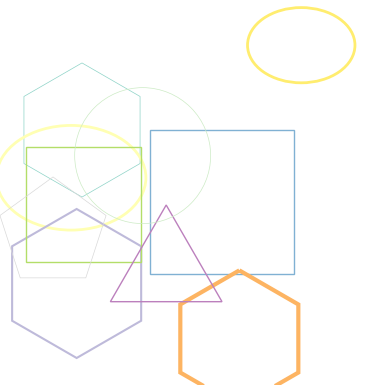[{"shape": "hexagon", "thickness": 0.5, "radius": 0.87, "center": [0.213, 0.662]}, {"shape": "oval", "thickness": 2, "radius": 0.97, "center": [0.185, 0.538]}, {"shape": "hexagon", "thickness": 1.5, "radius": 0.97, "center": [0.199, 0.264]}, {"shape": "square", "thickness": 1, "radius": 0.93, "center": [0.578, 0.476]}, {"shape": "hexagon", "thickness": 3, "radius": 0.88, "center": [0.622, 0.121]}, {"shape": "square", "thickness": 1, "radius": 0.75, "center": [0.217, 0.468]}, {"shape": "pentagon", "thickness": 0.5, "radius": 0.72, "center": [0.138, 0.395]}, {"shape": "triangle", "thickness": 1, "radius": 0.84, "center": [0.432, 0.3]}, {"shape": "circle", "thickness": 0.5, "radius": 0.88, "center": [0.371, 0.596]}, {"shape": "oval", "thickness": 2, "radius": 0.7, "center": [0.782, 0.883]}]